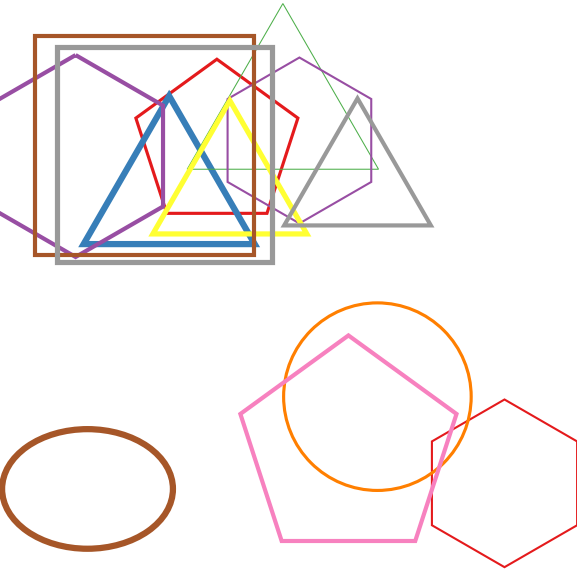[{"shape": "hexagon", "thickness": 1, "radius": 0.73, "center": [0.874, 0.162]}, {"shape": "pentagon", "thickness": 1.5, "radius": 0.74, "center": [0.376, 0.749]}, {"shape": "triangle", "thickness": 3, "radius": 0.85, "center": [0.293, 0.662]}, {"shape": "triangle", "thickness": 0.5, "radius": 0.96, "center": [0.49, 0.802]}, {"shape": "hexagon", "thickness": 1, "radius": 0.72, "center": [0.518, 0.756]}, {"shape": "hexagon", "thickness": 2, "radius": 0.87, "center": [0.131, 0.729]}, {"shape": "circle", "thickness": 1.5, "radius": 0.81, "center": [0.654, 0.312]}, {"shape": "triangle", "thickness": 2.5, "radius": 0.77, "center": [0.398, 0.671]}, {"shape": "oval", "thickness": 3, "radius": 0.74, "center": [0.152, 0.152]}, {"shape": "square", "thickness": 2, "radius": 0.95, "center": [0.251, 0.747]}, {"shape": "pentagon", "thickness": 2, "radius": 0.98, "center": [0.603, 0.222]}, {"shape": "triangle", "thickness": 2, "radius": 0.73, "center": [0.619, 0.682]}, {"shape": "square", "thickness": 2.5, "radius": 0.93, "center": [0.285, 0.732]}]